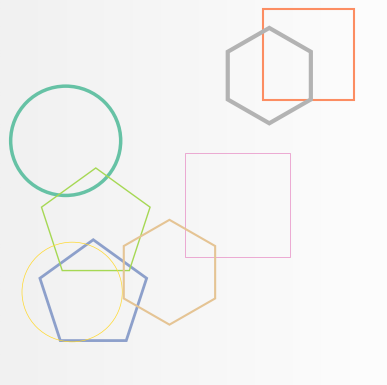[{"shape": "circle", "thickness": 2.5, "radius": 0.71, "center": [0.169, 0.634]}, {"shape": "square", "thickness": 1.5, "radius": 0.59, "center": [0.796, 0.858]}, {"shape": "pentagon", "thickness": 2, "radius": 0.72, "center": [0.241, 0.232]}, {"shape": "square", "thickness": 0.5, "radius": 0.68, "center": [0.613, 0.467]}, {"shape": "pentagon", "thickness": 1, "radius": 0.74, "center": [0.247, 0.416]}, {"shape": "circle", "thickness": 0.5, "radius": 0.65, "center": [0.186, 0.242]}, {"shape": "hexagon", "thickness": 1.5, "radius": 0.68, "center": [0.437, 0.293]}, {"shape": "hexagon", "thickness": 3, "radius": 0.62, "center": [0.695, 0.804]}]